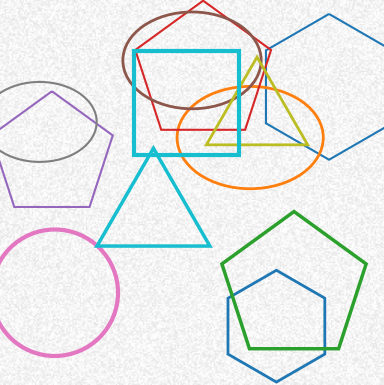[{"shape": "hexagon", "thickness": 2, "radius": 0.73, "center": [0.718, 0.153]}, {"shape": "hexagon", "thickness": 1.5, "radius": 0.95, "center": [0.855, 0.774]}, {"shape": "oval", "thickness": 2, "radius": 0.95, "center": [0.65, 0.643]}, {"shape": "pentagon", "thickness": 2.5, "radius": 0.98, "center": [0.764, 0.254]}, {"shape": "pentagon", "thickness": 1.5, "radius": 0.93, "center": [0.528, 0.813]}, {"shape": "pentagon", "thickness": 1.5, "radius": 0.83, "center": [0.135, 0.597]}, {"shape": "oval", "thickness": 2, "radius": 0.9, "center": [0.499, 0.843]}, {"shape": "circle", "thickness": 3, "radius": 0.82, "center": [0.142, 0.24]}, {"shape": "oval", "thickness": 1.5, "radius": 0.74, "center": [0.103, 0.683]}, {"shape": "triangle", "thickness": 2, "radius": 0.76, "center": [0.668, 0.7]}, {"shape": "triangle", "thickness": 2.5, "radius": 0.85, "center": [0.399, 0.446]}, {"shape": "square", "thickness": 3, "radius": 0.68, "center": [0.484, 0.733]}]